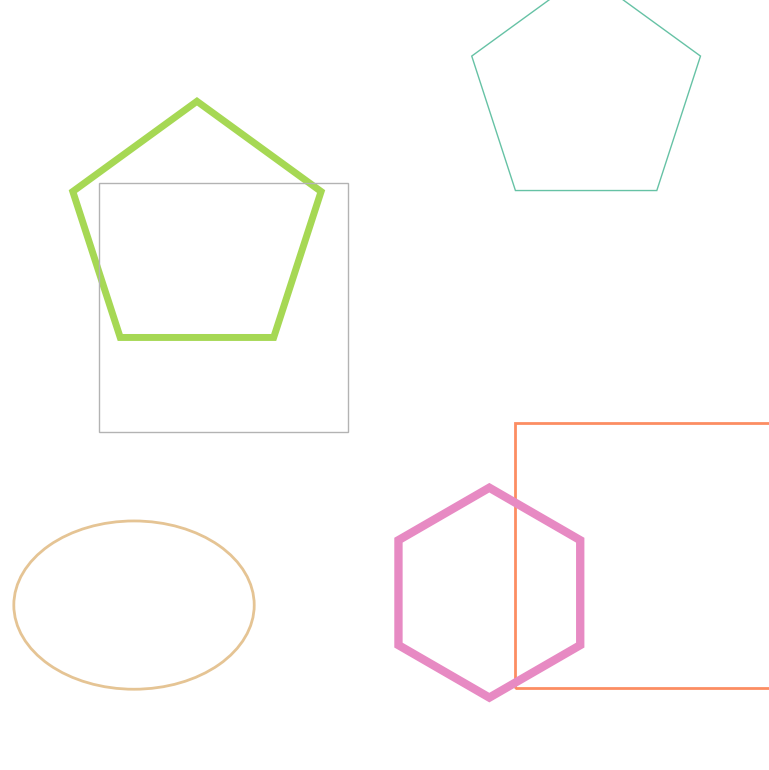[{"shape": "pentagon", "thickness": 0.5, "radius": 0.78, "center": [0.761, 0.879]}, {"shape": "square", "thickness": 1, "radius": 0.86, "center": [0.841, 0.279]}, {"shape": "hexagon", "thickness": 3, "radius": 0.68, "center": [0.636, 0.23]}, {"shape": "pentagon", "thickness": 2.5, "radius": 0.85, "center": [0.256, 0.699]}, {"shape": "oval", "thickness": 1, "radius": 0.78, "center": [0.174, 0.214]}, {"shape": "square", "thickness": 0.5, "radius": 0.81, "center": [0.29, 0.601]}]